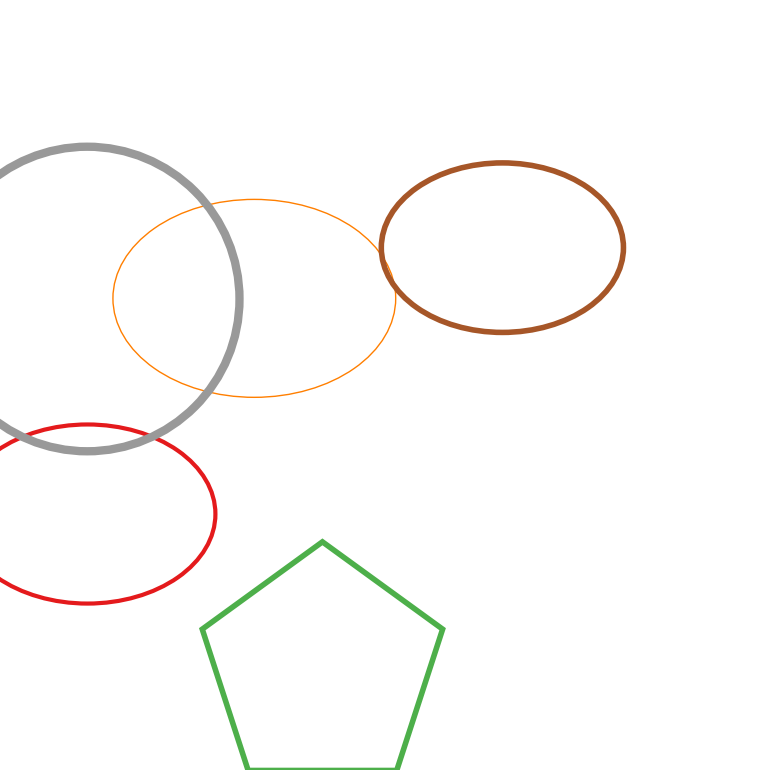[{"shape": "oval", "thickness": 1.5, "radius": 0.83, "center": [0.114, 0.332]}, {"shape": "pentagon", "thickness": 2, "radius": 0.82, "center": [0.419, 0.132]}, {"shape": "oval", "thickness": 0.5, "radius": 0.92, "center": [0.33, 0.613]}, {"shape": "oval", "thickness": 2, "radius": 0.79, "center": [0.652, 0.678]}, {"shape": "circle", "thickness": 3, "radius": 0.99, "center": [0.113, 0.612]}]